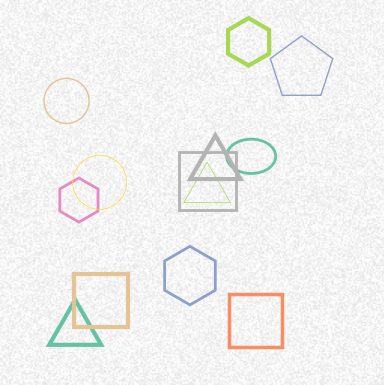[{"shape": "triangle", "thickness": 3, "radius": 0.39, "center": [0.195, 0.143]}, {"shape": "oval", "thickness": 2, "radius": 0.32, "center": [0.652, 0.594]}, {"shape": "square", "thickness": 2.5, "radius": 0.34, "center": [0.663, 0.168]}, {"shape": "pentagon", "thickness": 1, "radius": 0.43, "center": [0.783, 0.821]}, {"shape": "hexagon", "thickness": 2, "radius": 0.38, "center": [0.493, 0.284]}, {"shape": "hexagon", "thickness": 2, "radius": 0.29, "center": [0.205, 0.48]}, {"shape": "hexagon", "thickness": 3, "radius": 0.31, "center": [0.646, 0.891]}, {"shape": "triangle", "thickness": 0.5, "radius": 0.35, "center": [0.538, 0.509]}, {"shape": "circle", "thickness": 0.5, "radius": 0.35, "center": [0.259, 0.526]}, {"shape": "circle", "thickness": 1, "radius": 0.29, "center": [0.173, 0.738]}, {"shape": "square", "thickness": 3, "radius": 0.35, "center": [0.262, 0.22]}, {"shape": "triangle", "thickness": 3, "radius": 0.38, "center": [0.559, 0.573]}, {"shape": "square", "thickness": 2, "radius": 0.37, "center": [0.539, 0.53]}]